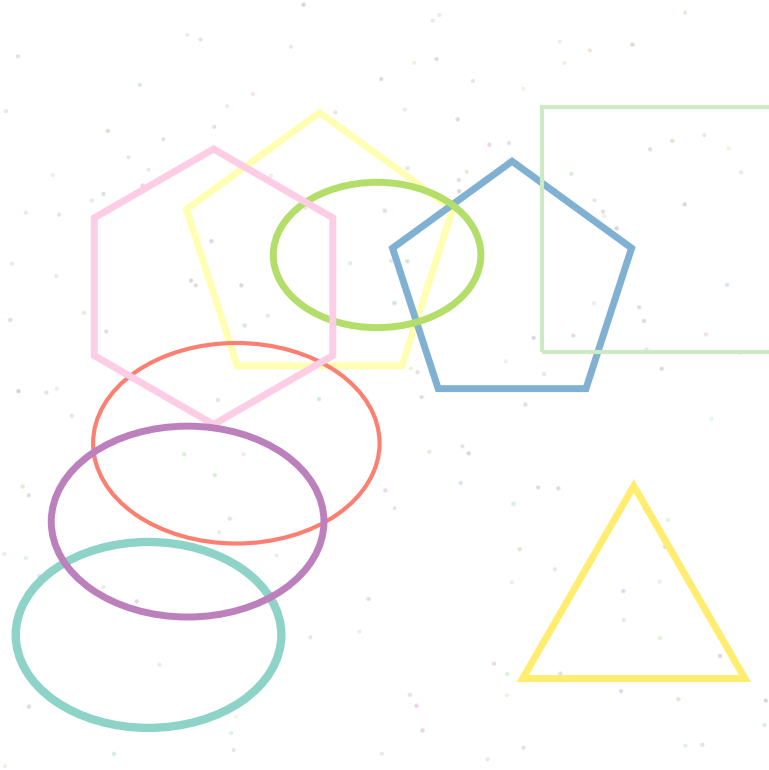[{"shape": "oval", "thickness": 3, "radius": 0.86, "center": [0.193, 0.175]}, {"shape": "pentagon", "thickness": 2.5, "radius": 0.91, "center": [0.415, 0.672]}, {"shape": "oval", "thickness": 1.5, "radius": 0.93, "center": [0.307, 0.424]}, {"shape": "pentagon", "thickness": 2.5, "radius": 0.82, "center": [0.665, 0.627]}, {"shape": "oval", "thickness": 2.5, "radius": 0.67, "center": [0.49, 0.669]}, {"shape": "hexagon", "thickness": 2.5, "radius": 0.89, "center": [0.277, 0.628]}, {"shape": "oval", "thickness": 2.5, "radius": 0.89, "center": [0.244, 0.323]}, {"shape": "square", "thickness": 1.5, "radius": 0.8, "center": [0.864, 0.702]}, {"shape": "triangle", "thickness": 2.5, "radius": 0.83, "center": [0.823, 0.202]}]